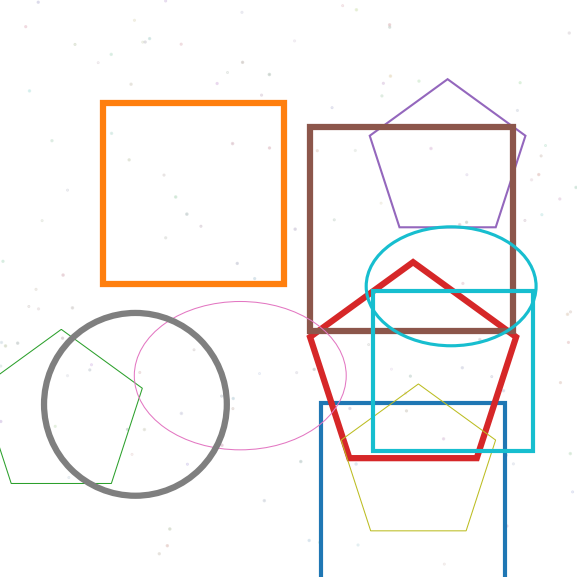[{"shape": "square", "thickness": 2, "radius": 0.8, "center": [0.716, 0.143]}, {"shape": "square", "thickness": 3, "radius": 0.79, "center": [0.335, 0.664]}, {"shape": "pentagon", "thickness": 0.5, "radius": 0.74, "center": [0.106, 0.281]}, {"shape": "pentagon", "thickness": 3, "radius": 0.94, "center": [0.715, 0.358]}, {"shape": "pentagon", "thickness": 1, "radius": 0.71, "center": [0.775, 0.72]}, {"shape": "square", "thickness": 3, "radius": 0.88, "center": [0.713, 0.603]}, {"shape": "oval", "thickness": 0.5, "radius": 0.92, "center": [0.416, 0.349]}, {"shape": "circle", "thickness": 3, "radius": 0.79, "center": [0.235, 0.299]}, {"shape": "pentagon", "thickness": 0.5, "radius": 0.7, "center": [0.725, 0.194]}, {"shape": "square", "thickness": 2, "radius": 0.69, "center": [0.785, 0.357]}, {"shape": "oval", "thickness": 1.5, "radius": 0.74, "center": [0.781, 0.503]}]